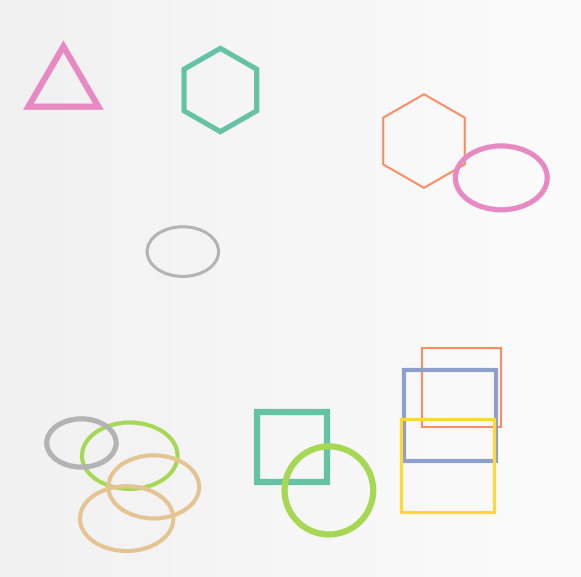[{"shape": "square", "thickness": 3, "radius": 0.3, "center": [0.502, 0.224]}, {"shape": "hexagon", "thickness": 2.5, "radius": 0.36, "center": [0.379, 0.843]}, {"shape": "hexagon", "thickness": 1, "radius": 0.41, "center": [0.729, 0.755]}, {"shape": "square", "thickness": 1, "radius": 0.34, "center": [0.793, 0.328]}, {"shape": "square", "thickness": 2, "radius": 0.4, "center": [0.774, 0.28]}, {"shape": "triangle", "thickness": 3, "radius": 0.35, "center": [0.109, 0.849]}, {"shape": "oval", "thickness": 2.5, "radius": 0.4, "center": [0.862, 0.691]}, {"shape": "oval", "thickness": 2, "radius": 0.41, "center": [0.223, 0.21]}, {"shape": "circle", "thickness": 3, "radius": 0.38, "center": [0.566, 0.15]}, {"shape": "square", "thickness": 1.5, "radius": 0.4, "center": [0.77, 0.192]}, {"shape": "oval", "thickness": 2, "radius": 0.39, "center": [0.265, 0.156]}, {"shape": "oval", "thickness": 2, "radius": 0.4, "center": [0.218, 0.101]}, {"shape": "oval", "thickness": 1.5, "radius": 0.31, "center": [0.315, 0.563]}, {"shape": "oval", "thickness": 2.5, "radius": 0.3, "center": [0.14, 0.232]}]